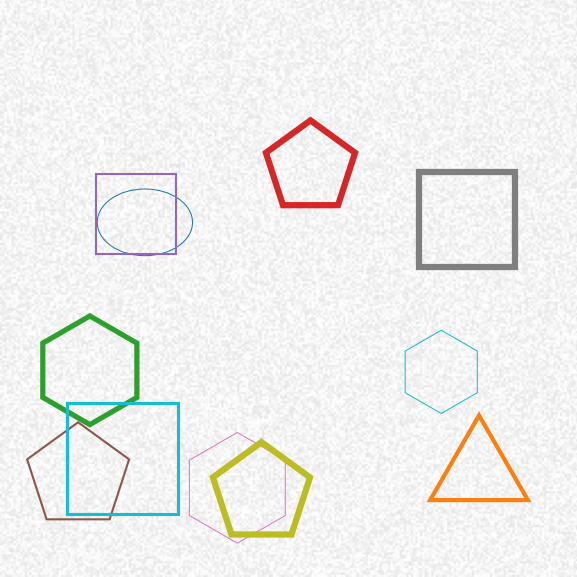[{"shape": "oval", "thickness": 0.5, "radius": 0.41, "center": [0.251, 0.614]}, {"shape": "triangle", "thickness": 2, "radius": 0.49, "center": [0.829, 0.182]}, {"shape": "hexagon", "thickness": 2.5, "radius": 0.47, "center": [0.156, 0.358]}, {"shape": "pentagon", "thickness": 3, "radius": 0.41, "center": [0.538, 0.71]}, {"shape": "square", "thickness": 1, "radius": 0.35, "center": [0.235, 0.629]}, {"shape": "pentagon", "thickness": 1, "radius": 0.46, "center": [0.135, 0.175]}, {"shape": "hexagon", "thickness": 0.5, "radius": 0.48, "center": [0.411, 0.154]}, {"shape": "square", "thickness": 3, "radius": 0.41, "center": [0.809, 0.619]}, {"shape": "pentagon", "thickness": 3, "radius": 0.44, "center": [0.453, 0.145]}, {"shape": "hexagon", "thickness": 0.5, "radius": 0.36, "center": [0.764, 0.355]}, {"shape": "square", "thickness": 1.5, "radius": 0.48, "center": [0.212, 0.205]}]